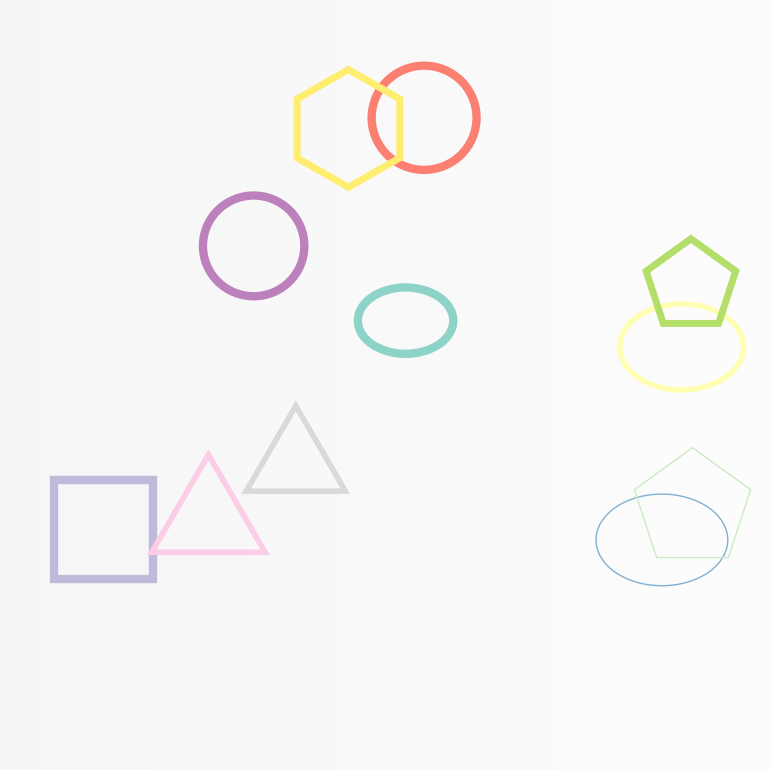[{"shape": "oval", "thickness": 3, "radius": 0.31, "center": [0.523, 0.584]}, {"shape": "oval", "thickness": 2, "radius": 0.4, "center": [0.88, 0.549]}, {"shape": "square", "thickness": 3, "radius": 0.32, "center": [0.134, 0.312]}, {"shape": "circle", "thickness": 3, "radius": 0.34, "center": [0.547, 0.847]}, {"shape": "oval", "thickness": 0.5, "radius": 0.43, "center": [0.854, 0.299]}, {"shape": "pentagon", "thickness": 2.5, "radius": 0.3, "center": [0.892, 0.629]}, {"shape": "triangle", "thickness": 2, "radius": 0.42, "center": [0.269, 0.325]}, {"shape": "triangle", "thickness": 2, "radius": 0.37, "center": [0.382, 0.399]}, {"shape": "circle", "thickness": 3, "radius": 0.33, "center": [0.327, 0.681]}, {"shape": "pentagon", "thickness": 0.5, "radius": 0.39, "center": [0.894, 0.34]}, {"shape": "hexagon", "thickness": 2.5, "radius": 0.38, "center": [0.45, 0.833]}]